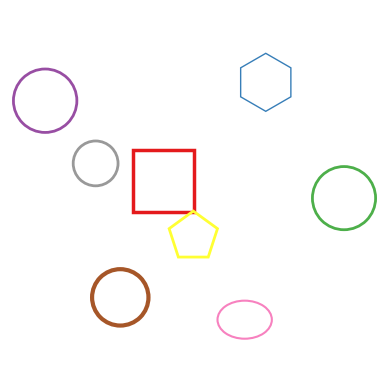[{"shape": "square", "thickness": 2.5, "radius": 0.4, "center": [0.425, 0.529]}, {"shape": "hexagon", "thickness": 1, "radius": 0.38, "center": [0.69, 0.786]}, {"shape": "circle", "thickness": 2, "radius": 0.41, "center": [0.894, 0.485]}, {"shape": "circle", "thickness": 2, "radius": 0.41, "center": [0.117, 0.738]}, {"shape": "pentagon", "thickness": 2, "radius": 0.33, "center": [0.502, 0.386]}, {"shape": "circle", "thickness": 3, "radius": 0.37, "center": [0.312, 0.228]}, {"shape": "oval", "thickness": 1.5, "radius": 0.35, "center": [0.636, 0.17]}, {"shape": "circle", "thickness": 2, "radius": 0.29, "center": [0.248, 0.576]}]